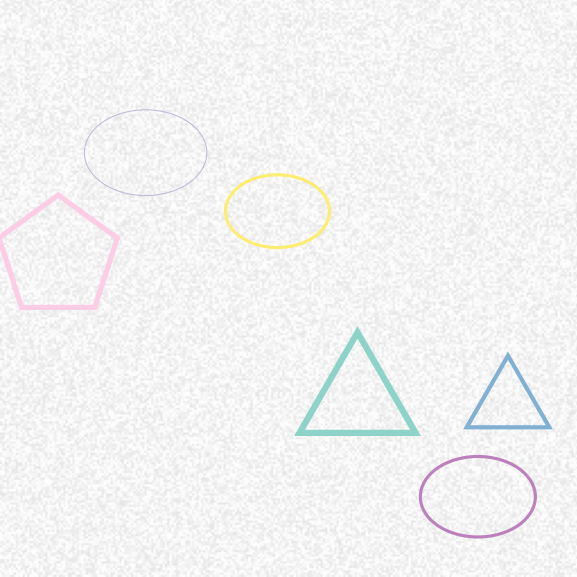[{"shape": "triangle", "thickness": 3, "radius": 0.58, "center": [0.619, 0.308]}, {"shape": "oval", "thickness": 0.5, "radius": 0.53, "center": [0.252, 0.735]}, {"shape": "triangle", "thickness": 2, "radius": 0.41, "center": [0.88, 0.301]}, {"shape": "pentagon", "thickness": 2.5, "radius": 0.54, "center": [0.101, 0.554]}, {"shape": "oval", "thickness": 1.5, "radius": 0.5, "center": [0.827, 0.139]}, {"shape": "oval", "thickness": 1.5, "radius": 0.45, "center": [0.48, 0.633]}]